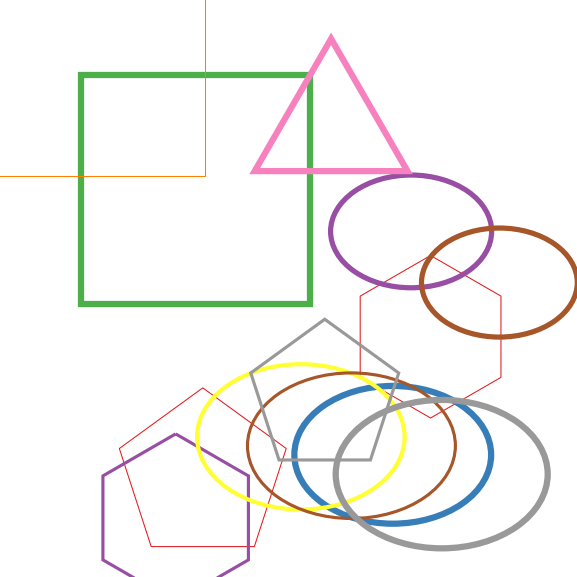[{"shape": "pentagon", "thickness": 0.5, "radius": 0.76, "center": [0.351, 0.176]}, {"shape": "hexagon", "thickness": 0.5, "radius": 0.7, "center": [0.746, 0.416]}, {"shape": "oval", "thickness": 3, "radius": 0.85, "center": [0.68, 0.212]}, {"shape": "square", "thickness": 3, "radius": 0.99, "center": [0.339, 0.671]}, {"shape": "oval", "thickness": 2.5, "radius": 0.7, "center": [0.712, 0.598]}, {"shape": "hexagon", "thickness": 1.5, "radius": 0.73, "center": [0.304, 0.102]}, {"shape": "square", "thickness": 0.5, "radius": 0.9, "center": [0.175, 0.873]}, {"shape": "oval", "thickness": 2, "radius": 0.9, "center": [0.521, 0.243]}, {"shape": "oval", "thickness": 2.5, "radius": 0.67, "center": [0.865, 0.51]}, {"shape": "oval", "thickness": 1.5, "radius": 0.9, "center": [0.609, 0.227]}, {"shape": "triangle", "thickness": 3, "radius": 0.76, "center": [0.573, 0.779]}, {"shape": "pentagon", "thickness": 1.5, "radius": 0.67, "center": [0.562, 0.312]}, {"shape": "oval", "thickness": 3, "radius": 0.92, "center": [0.765, 0.178]}]